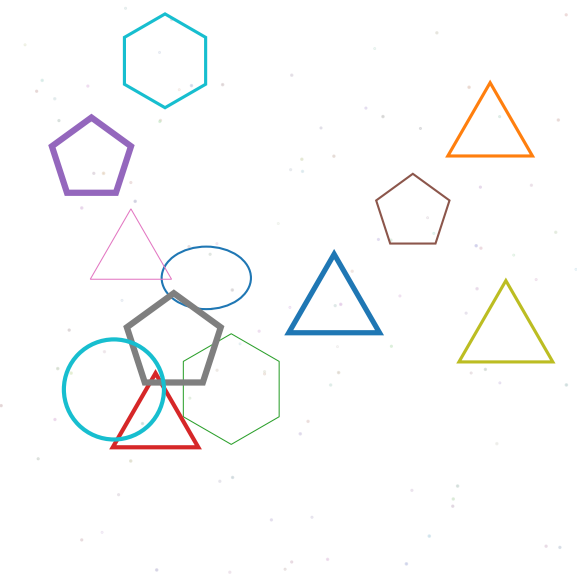[{"shape": "triangle", "thickness": 2.5, "radius": 0.45, "center": [0.579, 0.468]}, {"shape": "oval", "thickness": 1, "radius": 0.39, "center": [0.357, 0.518]}, {"shape": "triangle", "thickness": 1.5, "radius": 0.42, "center": [0.849, 0.771]}, {"shape": "hexagon", "thickness": 0.5, "radius": 0.48, "center": [0.4, 0.325]}, {"shape": "triangle", "thickness": 2, "radius": 0.43, "center": [0.269, 0.267]}, {"shape": "pentagon", "thickness": 3, "radius": 0.36, "center": [0.158, 0.724]}, {"shape": "pentagon", "thickness": 1, "radius": 0.33, "center": [0.715, 0.631]}, {"shape": "triangle", "thickness": 0.5, "radius": 0.41, "center": [0.227, 0.556]}, {"shape": "pentagon", "thickness": 3, "radius": 0.43, "center": [0.301, 0.406]}, {"shape": "triangle", "thickness": 1.5, "radius": 0.47, "center": [0.876, 0.419]}, {"shape": "hexagon", "thickness": 1.5, "radius": 0.41, "center": [0.286, 0.894]}, {"shape": "circle", "thickness": 2, "radius": 0.43, "center": [0.197, 0.325]}]